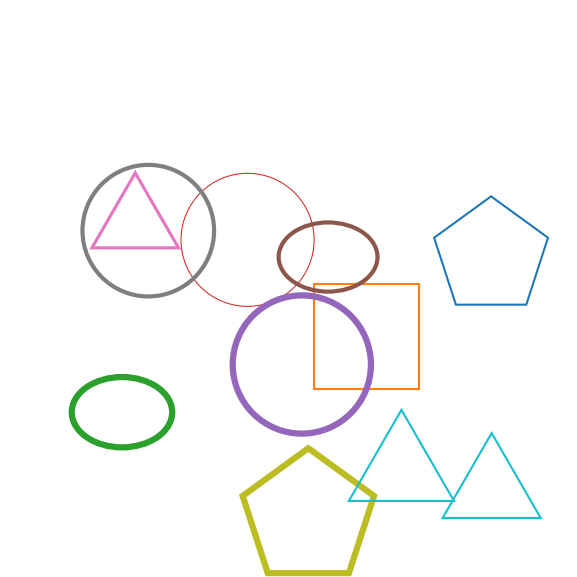[{"shape": "pentagon", "thickness": 1, "radius": 0.52, "center": [0.85, 0.555]}, {"shape": "square", "thickness": 1, "radius": 0.45, "center": [0.635, 0.416]}, {"shape": "oval", "thickness": 3, "radius": 0.43, "center": [0.211, 0.285]}, {"shape": "circle", "thickness": 0.5, "radius": 0.58, "center": [0.429, 0.584]}, {"shape": "circle", "thickness": 3, "radius": 0.6, "center": [0.523, 0.368]}, {"shape": "oval", "thickness": 2, "radius": 0.43, "center": [0.568, 0.554]}, {"shape": "triangle", "thickness": 1.5, "radius": 0.43, "center": [0.234, 0.613]}, {"shape": "circle", "thickness": 2, "radius": 0.57, "center": [0.257, 0.6]}, {"shape": "pentagon", "thickness": 3, "radius": 0.6, "center": [0.534, 0.103]}, {"shape": "triangle", "thickness": 1, "radius": 0.53, "center": [0.695, 0.184]}, {"shape": "triangle", "thickness": 1, "radius": 0.49, "center": [0.851, 0.151]}]